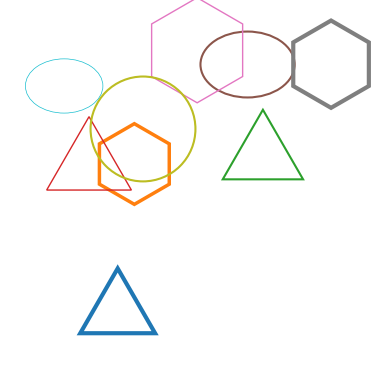[{"shape": "triangle", "thickness": 3, "radius": 0.56, "center": [0.306, 0.191]}, {"shape": "hexagon", "thickness": 2.5, "radius": 0.52, "center": [0.349, 0.574]}, {"shape": "triangle", "thickness": 1.5, "radius": 0.6, "center": [0.683, 0.594]}, {"shape": "triangle", "thickness": 1, "radius": 0.64, "center": [0.231, 0.57]}, {"shape": "oval", "thickness": 1.5, "radius": 0.61, "center": [0.643, 0.832]}, {"shape": "hexagon", "thickness": 1, "radius": 0.68, "center": [0.512, 0.869]}, {"shape": "hexagon", "thickness": 3, "radius": 0.57, "center": [0.86, 0.833]}, {"shape": "circle", "thickness": 1.5, "radius": 0.68, "center": [0.371, 0.665]}, {"shape": "oval", "thickness": 0.5, "radius": 0.5, "center": [0.167, 0.777]}]